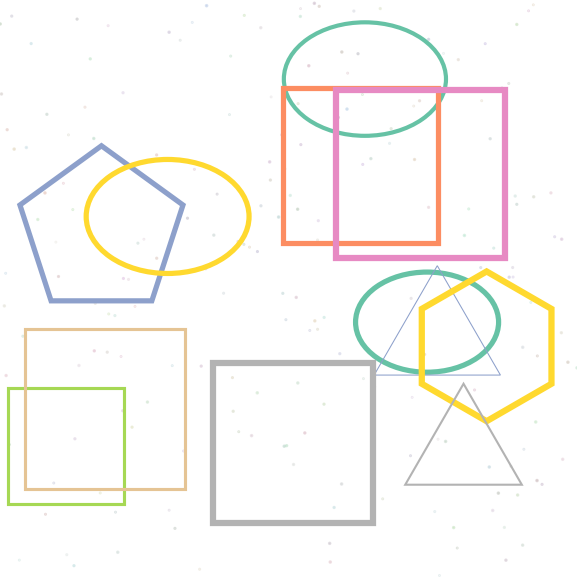[{"shape": "oval", "thickness": 2.5, "radius": 0.62, "center": [0.74, 0.441]}, {"shape": "oval", "thickness": 2, "radius": 0.7, "center": [0.632, 0.862]}, {"shape": "square", "thickness": 2.5, "radius": 0.67, "center": [0.625, 0.713]}, {"shape": "pentagon", "thickness": 2.5, "radius": 0.74, "center": [0.176, 0.598]}, {"shape": "triangle", "thickness": 0.5, "radius": 0.63, "center": [0.757, 0.413]}, {"shape": "square", "thickness": 3, "radius": 0.73, "center": [0.728, 0.698]}, {"shape": "square", "thickness": 1.5, "radius": 0.5, "center": [0.115, 0.227]}, {"shape": "hexagon", "thickness": 3, "radius": 0.65, "center": [0.843, 0.399]}, {"shape": "oval", "thickness": 2.5, "radius": 0.71, "center": [0.29, 0.624]}, {"shape": "square", "thickness": 1.5, "radius": 0.69, "center": [0.182, 0.292]}, {"shape": "triangle", "thickness": 1, "radius": 0.58, "center": [0.803, 0.218]}, {"shape": "square", "thickness": 3, "radius": 0.69, "center": [0.507, 0.232]}]